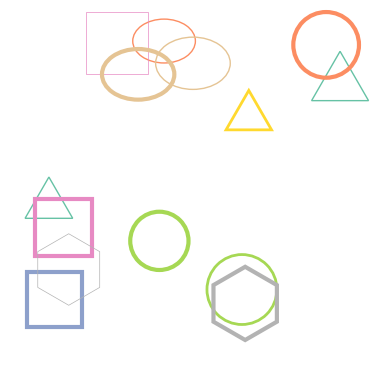[{"shape": "triangle", "thickness": 1, "radius": 0.43, "center": [0.883, 0.781]}, {"shape": "triangle", "thickness": 1, "radius": 0.36, "center": [0.127, 0.469]}, {"shape": "circle", "thickness": 3, "radius": 0.43, "center": [0.847, 0.883]}, {"shape": "oval", "thickness": 1, "radius": 0.41, "center": [0.426, 0.893]}, {"shape": "square", "thickness": 3, "radius": 0.36, "center": [0.142, 0.221]}, {"shape": "square", "thickness": 0.5, "radius": 0.41, "center": [0.303, 0.888]}, {"shape": "square", "thickness": 3, "radius": 0.37, "center": [0.165, 0.408]}, {"shape": "circle", "thickness": 3, "radius": 0.38, "center": [0.414, 0.374]}, {"shape": "circle", "thickness": 2, "radius": 0.45, "center": [0.628, 0.248]}, {"shape": "triangle", "thickness": 2, "radius": 0.34, "center": [0.646, 0.697]}, {"shape": "oval", "thickness": 1, "radius": 0.48, "center": [0.501, 0.836]}, {"shape": "oval", "thickness": 3, "radius": 0.47, "center": [0.359, 0.807]}, {"shape": "hexagon", "thickness": 3, "radius": 0.48, "center": [0.637, 0.212]}, {"shape": "hexagon", "thickness": 0.5, "radius": 0.46, "center": [0.179, 0.3]}]